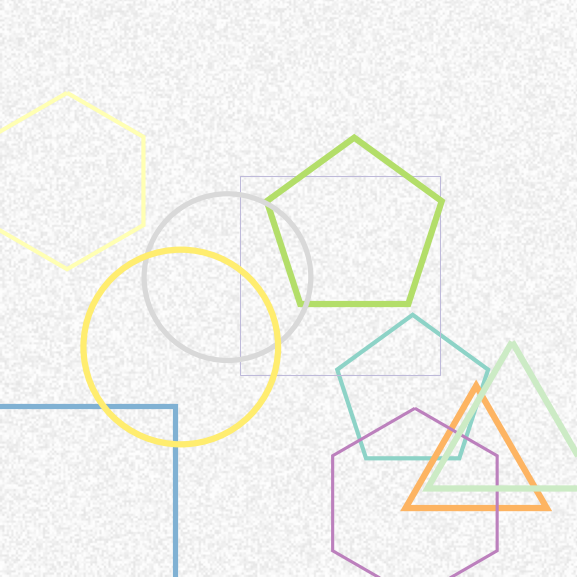[{"shape": "pentagon", "thickness": 2, "radius": 0.69, "center": [0.715, 0.317]}, {"shape": "hexagon", "thickness": 2, "radius": 0.76, "center": [0.116, 0.686]}, {"shape": "square", "thickness": 0.5, "radius": 0.86, "center": [0.589, 0.522]}, {"shape": "square", "thickness": 2.5, "radius": 0.85, "center": [0.132, 0.125]}, {"shape": "triangle", "thickness": 3, "radius": 0.71, "center": [0.825, 0.19]}, {"shape": "pentagon", "thickness": 3, "radius": 0.8, "center": [0.613, 0.602]}, {"shape": "circle", "thickness": 2.5, "radius": 0.72, "center": [0.394, 0.519]}, {"shape": "hexagon", "thickness": 1.5, "radius": 0.82, "center": [0.718, 0.128]}, {"shape": "triangle", "thickness": 3, "radius": 0.85, "center": [0.887, 0.238]}, {"shape": "circle", "thickness": 3, "radius": 0.84, "center": [0.313, 0.398]}]